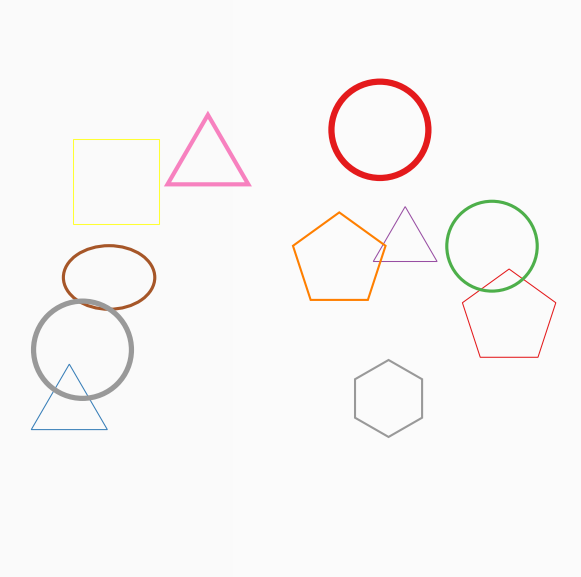[{"shape": "pentagon", "thickness": 0.5, "radius": 0.42, "center": [0.876, 0.449]}, {"shape": "circle", "thickness": 3, "radius": 0.42, "center": [0.654, 0.774]}, {"shape": "triangle", "thickness": 0.5, "radius": 0.38, "center": [0.119, 0.293]}, {"shape": "circle", "thickness": 1.5, "radius": 0.39, "center": [0.846, 0.573]}, {"shape": "triangle", "thickness": 0.5, "radius": 0.32, "center": [0.697, 0.578]}, {"shape": "pentagon", "thickness": 1, "radius": 0.42, "center": [0.584, 0.548]}, {"shape": "square", "thickness": 0.5, "radius": 0.37, "center": [0.2, 0.685]}, {"shape": "oval", "thickness": 1.5, "radius": 0.39, "center": [0.188, 0.519]}, {"shape": "triangle", "thickness": 2, "radius": 0.4, "center": [0.358, 0.72]}, {"shape": "circle", "thickness": 2.5, "radius": 0.42, "center": [0.142, 0.394]}, {"shape": "hexagon", "thickness": 1, "radius": 0.33, "center": [0.668, 0.309]}]